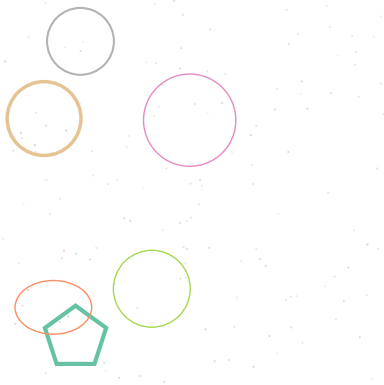[{"shape": "pentagon", "thickness": 3, "radius": 0.42, "center": [0.196, 0.122]}, {"shape": "oval", "thickness": 1, "radius": 0.5, "center": [0.139, 0.202]}, {"shape": "circle", "thickness": 1, "radius": 0.6, "center": [0.493, 0.688]}, {"shape": "circle", "thickness": 1, "radius": 0.5, "center": [0.394, 0.25]}, {"shape": "circle", "thickness": 2.5, "radius": 0.48, "center": [0.114, 0.692]}, {"shape": "circle", "thickness": 1.5, "radius": 0.43, "center": [0.209, 0.893]}]